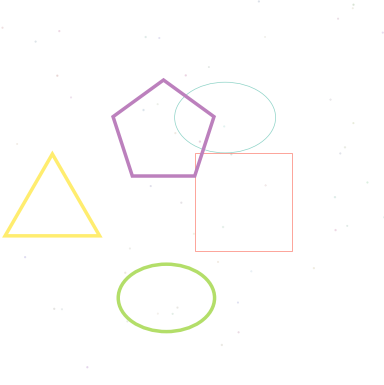[{"shape": "oval", "thickness": 0.5, "radius": 0.66, "center": [0.585, 0.695]}, {"shape": "square", "thickness": 0.5, "radius": 0.63, "center": [0.633, 0.475]}, {"shape": "oval", "thickness": 2.5, "radius": 0.63, "center": [0.432, 0.226]}, {"shape": "pentagon", "thickness": 2.5, "radius": 0.69, "center": [0.425, 0.654]}, {"shape": "triangle", "thickness": 2.5, "radius": 0.71, "center": [0.136, 0.458]}]